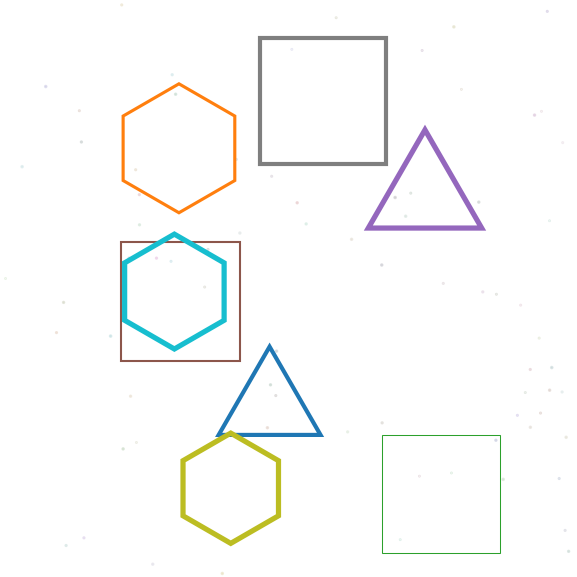[{"shape": "triangle", "thickness": 2, "radius": 0.51, "center": [0.467, 0.297]}, {"shape": "hexagon", "thickness": 1.5, "radius": 0.56, "center": [0.31, 0.742]}, {"shape": "square", "thickness": 0.5, "radius": 0.51, "center": [0.763, 0.144]}, {"shape": "triangle", "thickness": 2.5, "radius": 0.57, "center": [0.736, 0.661]}, {"shape": "square", "thickness": 1, "radius": 0.51, "center": [0.313, 0.478]}, {"shape": "square", "thickness": 2, "radius": 0.54, "center": [0.56, 0.824]}, {"shape": "hexagon", "thickness": 2.5, "radius": 0.48, "center": [0.4, 0.154]}, {"shape": "hexagon", "thickness": 2.5, "radius": 0.5, "center": [0.302, 0.494]}]